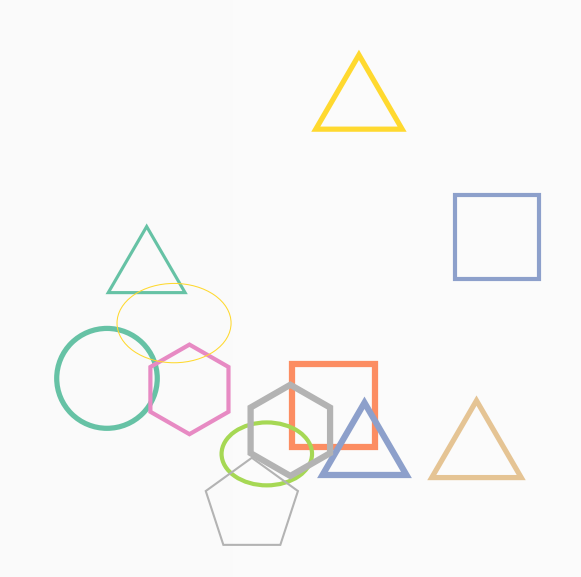[{"shape": "triangle", "thickness": 1.5, "radius": 0.38, "center": [0.252, 0.531]}, {"shape": "circle", "thickness": 2.5, "radius": 0.43, "center": [0.184, 0.344]}, {"shape": "square", "thickness": 3, "radius": 0.36, "center": [0.574, 0.297]}, {"shape": "square", "thickness": 2, "radius": 0.36, "center": [0.855, 0.589]}, {"shape": "triangle", "thickness": 3, "radius": 0.42, "center": [0.627, 0.218]}, {"shape": "hexagon", "thickness": 2, "radius": 0.39, "center": [0.326, 0.325]}, {"shape": "oval", "thickness": 2, "radius": 0.39, "center": [0.459, 0.213]}, {"shape": "triangle", "thickness": 2.5, "radius": 0.43, "center": [0.618, 0.818]}, {"shape": "oval", "thickness": 0.5, "radius": 0.49, "center": [0.299, 0.44]}, {"shape": "triangle", "thickness": 2.5, "radius": 0.44, "center": [0.82, 0.217]}, {"shape": "hexagon", "thickness": 3, "radius": 0.39, "center": [0.5, 0.254]}, {"shape": "pentagon", "thickness": 1, "radius": 0.42, "center": [0.433, 0.123]}]